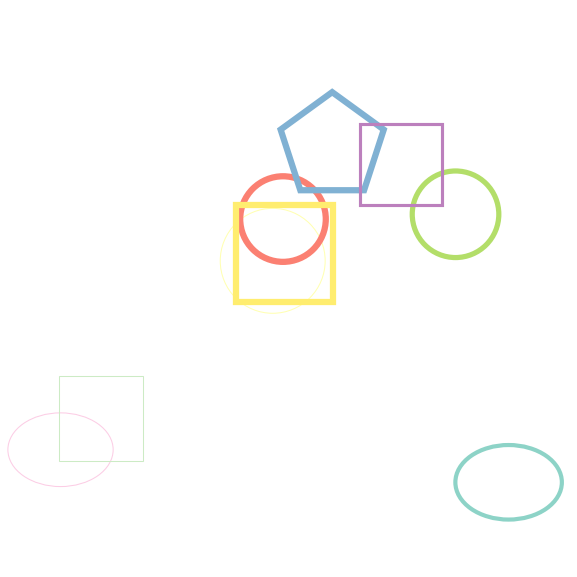[{"shape": "oval", "thickness": 2, "radius": 0.46, "center": [0.881, 0.164]}, {"shape": "circle", "thickness": 0.5, "radius": 0.45, "center": [0.472, 0.547]}, {"shape": "circle", "thickness": 3, "radius": 0.37, "center": [0.49, 0.62]}, {"shape": "pentagon", "thickness": 3, "radius": 0.47, "center": [0.575, 0.746]}, {"shape": "circle", "thickness": 2.5, "radius": 0.37, "center": [0.789, 0.628]}, {"shape": "oval", "thickness": 0.5, "radius": 0.46, "center": [0.105, 0.22]}, {"shape": "square", "thickness": 1.5, "radius": 0.35, "center": [0.694, 0.714]}, {"shape": "square", "thickness": 0.5, "radius": 0.37, "center": [0.175, 0.274]}, {"shape": "square", "thickness": 3, "radius": 0.42, "center": [0.493, 0.56]}]